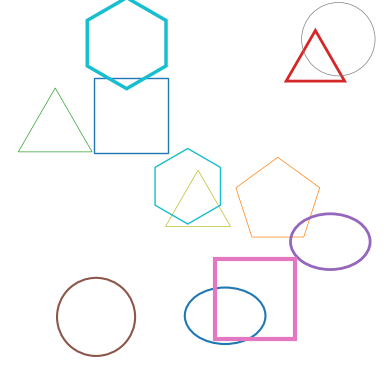[{"shape": "square", "thickness": 1, "radius": 0.48, "center": [0.34, 0.7]}, {"shape": "oval", "thickness": 1.5, "radius": 0.52, "center": [0.585, 0.18]}, {"shape": "pentagon", "thickness": 0.5, "radius": 0.57, "center": [0.722, 0.477]}, {"shape": "triangle", "thickness": 0.5, "radius": 0.55, "center": [0.143, 0.661]}, {"shape": "triangle", "thickness": 2, "radius": 0.44, "center": [0.819, 0.833]}, {"shape": "oval", "thickness": 2, "radius": 0.52, "center": [0.858, 0.372]}, {"shape": "circle", "thickness": 1.5, "radius": 0.51, "center": [0.25, 0.177]}, {"shape": "square", "thickness": 3, "radius": 0.52, "center": [0.662, 0.224]}, {"shape": "circle", "thickness": 0.5, "radius": 0.48, "center": [0.879, 0.898]}, {"shape": "triangle", "thickness": 0.5, "radius": 0.49, "center": [0.514, 0.46]}, {"shape": "hexagon", "thickness": 2.5, "radius": 0.59, "center": [0.329, 0.888]}, {"shape": "hexagon", "thickness": 1, "radius": 0.49, "center": [0.488, 0.516]}]